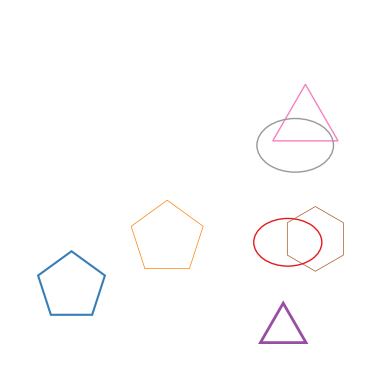[{"shape": "oval", "thickness": 1, "radius": 0.44, "center": [0.747, 0.371]}, {"shape": "pentagon", "thickness": 1.5, "radius": 0.46, "center": [0.186, 0.256]}, {"shape": "triangle", "thickness": 2, "radius": 0.34, "center": [0.736, 0.144]}, {"shape": "pentagon", "thickness": 0.5, "radius": 0.49, "center": [0.434, 0.382]}, {"shape": "hexagon", "thickness": 0.5, "radius": 0.42, "center": [0.819, 0.379]}, {"shape": "triangle", "thickness": 1, "radius": 0.49, "center": [0.793, 0.683]}, {"shape": "oval", "thickness": 1, "radius": 0.5, "center": [0.767, 0.623]}]